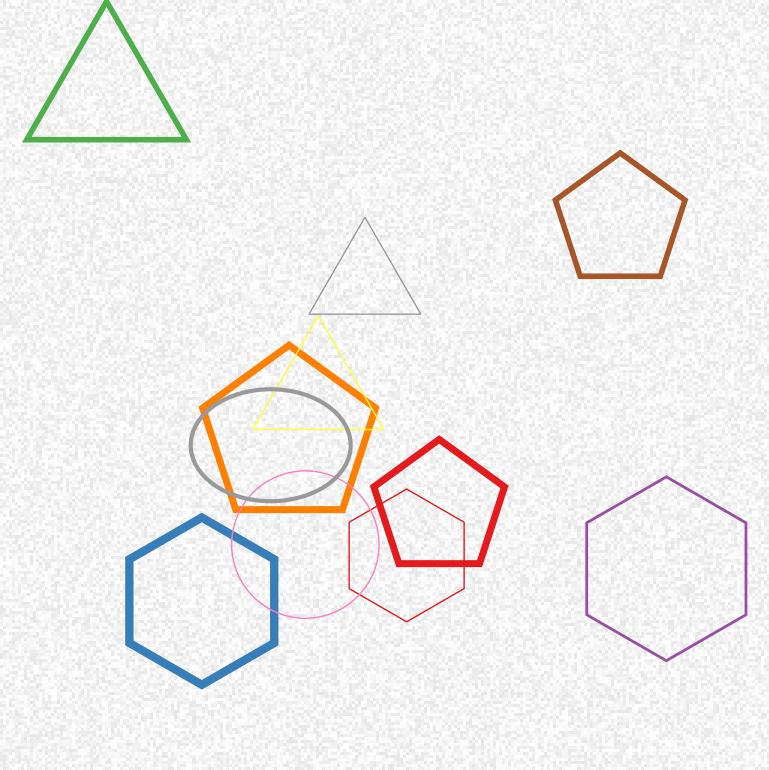[{"shape": "pentagon", "thickness": 2.5, "radius": 0.45, "center": [0.57, 0.34]}, {"shape": "hexagon", "thickness": 0.5, "radius": 0.43, "center": [0.528, 0.279]}, {"shape": "hexagon", "thickness": 3, "radius": 0.54, "center": [0.262, 0.219]}, {"shape": "triangle", "thickness": 2, "radius": 0.6, "center": [0.138, 0.878]}, {"shape": "hexagon", "thickness": 1, "radius": 0.6, "center": [0.865, 0.261]}, {"shape": "pentagon", "thickness": 2.5, "radius": 0.59, "center": [0.375, 0.434]}, {"shape": "triangle", "thickness": 0.5, "radius": 0.49, "center": [0.413, 0.491]}, {"shape": "pentagon", "thickness": 2, "radius": 0.44, "center": [0.806, 0.713]}, {"shape": "circle", "thickness": 0.5, "radius": 0.48, "center": [0.397, 0.293]}, {"shape": "triangle", "thickness": 0.5, "radius": 0.42, "center": [0.474, 0.634]}, {"shape": "oval", "thickness": 1.5, "radius": 0.52, "center": [0.352, 0.422]}]